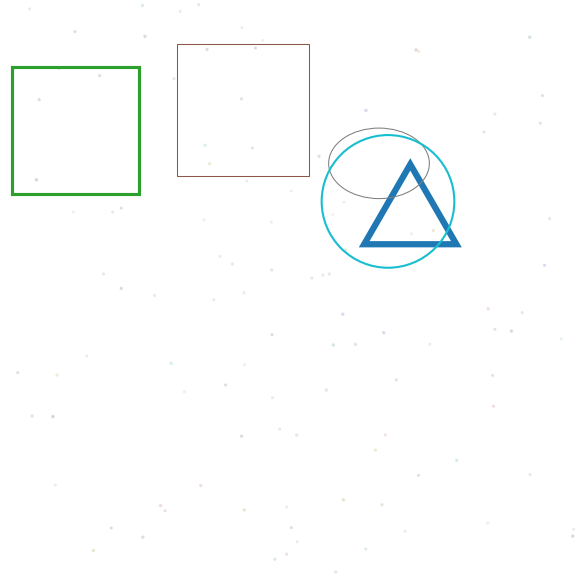[{"shape": "triangle", "thickness": 3, "radius": 0.46, "center": [0.71, 0.622]}, {"shape": "square", "thickness": 1.5, "radius": 0.55, "center": [0.131, 0.773]}, {"shape": "square", "thickness": 0.5, "radius": 0.57, "center": [0.422, 0.808]}, {"shape": "oval", "thickness": 0.5, "radius": 0.44, "center": [0.656, 0.716]}, {"shape": "circle", "thickness": 1, "radius": 0.57, "center": [0.672, 0.65]}]